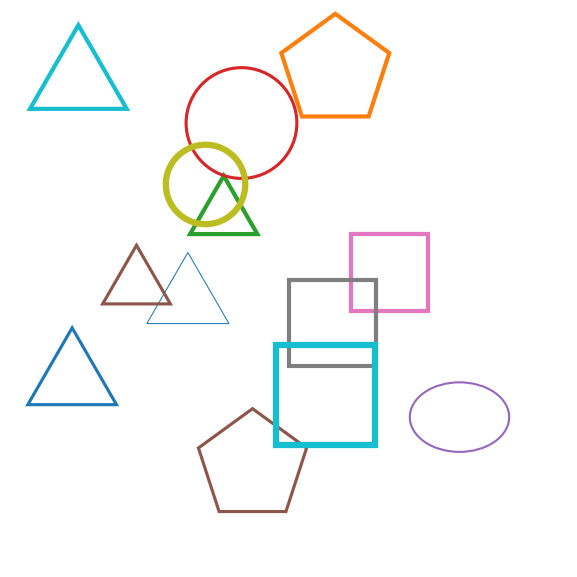[{"shape": "triangle", "thickness": 1.5, "radius": 0.44, "center": [0.125, 0.343]}, {"shape": "triangle", "thickness": 0.5, "radius": 0.41, "center": [0.325, 0.48]}, {"shape": "pentagon", "thickness": 2, "radius": 0.49, "center": [0.581, 0.877]}, {"shape": "triangle", "thickness": 2, "radius": 0.34, "center": [0.387, 0.627]}, {"shape": "circle", "thickness": 1.5, "radius": 0.48, "center": [0.418, 0.786]}, {"shape": "oval", "thickness": 1, "radius": 0.43, "center": [0.796, 0.277]}, {"shape": "pentagon", "thickness": 1.5, "radius": 0.49, "center": [0.437, 0.193]}, {"shape": "triangle", "thickness": 1.5, "radius": 0.34, "center": [0.236, 0.507]}, {"shape": "square", "thickness": 2, "radius": 0.33, "center": [0.675, 0.526]}, {"shape": "square", "thickness": 2, "radius": 0.38, "center": [0.576, 0.44]}, {"shape": "circle", "thickness": 3, "radius": 0.34, "center": [0.356, 0.68]}, {"shape": "square", "thickness": 3, "radius": 0.43, "center": [0.564, 0.315]}, {"shape": "triangle", "thickness": 2, "radius": 0.48, "center": [0.136, 0.859]}]